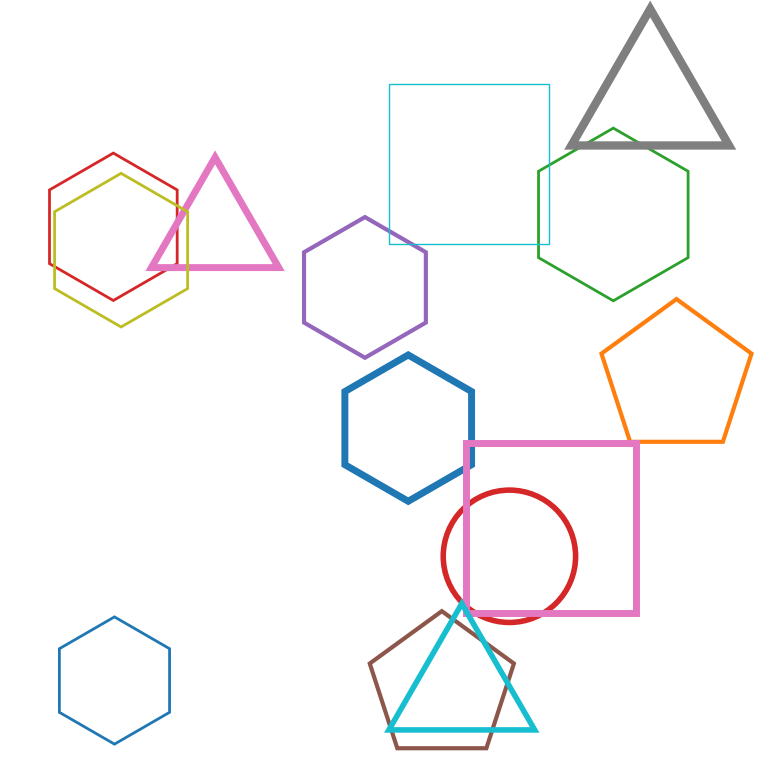[{"shape": "hexagon", "thickness": 2.5, "radius": 0.48, "center": [0.53, 0.444]}, {"shape": "hexagon", "thickness": 1, "radius": 0.41, "center": [0.149, 0.116]}, {"shape": "pentagon", "thickness": 1.5, "radius": 0.51, "center": [0.879, 0.509]}, {"shape": "hexagon", "thickness": 1, "radius": 0.56, "center": [0.797, 0.721]}, {"shape": "hexagon", "thickness": 1, "radius": 0.48, "center": [0.147, 0.705]}, {"shape": "circle", "thickness": 2, "radius": 0.43, "center": [0.662, 0.278]}, {"shape": "hexagon", "thickness": 1.5, "radius": 0.46, "center": [0.474, 0.627]}, {"shape": "pentagon", "thickness": 1.5, "radius": 0.49, "center": [0.574, 0.108]}, {"shape": "triangle", "thickness": 2.5, "radius": 0.48, "center": [0.279, 0.7]}, {"shape": "square", "thickness": 2.5, "radius": 0.55, "center": [0.716, 0.314]}, {"shape": "triangle", "thickness": 3, "radius": 0.59, "center": [0.844, 0.87]}, {"shape": "hexagon", "thickness": 1, "radius": 0.5, "center": [0.157, 0.675]}, {"shape": "square", "thickness": 0.5, "radius": 0.52, "center": [0.609, 0.787]}, {"shape": "triangle", "thickness": 2, "radius": 0.55, "center": [0.6, 0.107]}]